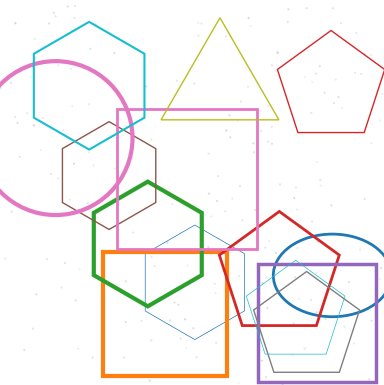[{"shape": "hexagon", "thickness": 0.5, "radius": 0.74, "center": [0.506, 0.267]}, {"shape": "oval", "thickness": 2, "radius": 0.77, "center": [0.863, 0.285]}, {"shape": "square", "thickness": 3, "radius": 0.81, "center": [0.428, 0.184]}, {"shape": "hexagon", "thickness": 3, "radius": 0.81, "center": [0.384, 0.366]}, {"shape": "pentagon", "thickness": 2, "radius": 0.82, "center": [0.726, 0.287]}, {"shape": "pentagon", "thickness": 1, "radius": 0.73, "center": [0.86, 0.774]}, {"shape": "square", "thickness": 2.5, "radius": 0.76, "center": [0.824, 0.162]}, {"shape": "hexagon", "thickness": 1, "radius": 0.7, "center": [0.283, 0.544]}, {"shape": "circle", "thickness": 3, "radius": 1.0, "center": [0.144, 0.641]}, {"shape": "square", "thickness": 2, "radius": 0.91, "center": [0.486, 0.536]}, {"shape": "pentagon", "thickness": 1, "radius": 0.72, "center": [0.796, 0.15]}, {"shape": "triangle", "thickness": 1, "radius": 0.88, "center": [0.571, 0.777]}, {"shape": "hexagon", "thickness": 1.5, "radius": 0.83, "center": [0.232, 0.777]}, {"shape": "pentagon", "thickness": 0.5, "radius": 0.67, "center": [0.768, 0.189]}]